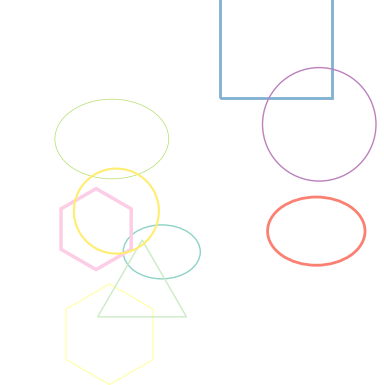[{"shape": "oval", "thickness": 1, "radius": 0.5, "center": [0.42, 0.346]}, {"shape": "hexagon", "thickness": 1, "radius": 0.65, "center": [0.284, 0.132]}, {"shape": "oval", "thickness": 2, "radius": 0.63, "center": [0.822, 0.4]}, {"shape": "square", "thickness": 2, "radius": 0.73, "center": [0.716, 0.891]}, {"shape": "oval", "thickness": 0.5, "radius": 0.74, "center": [0.29, 0.639]}, {"shape": "hexagon", "thickness": 2.5, "radius": 0.53, "center": [0.25, 0.405]}, {"shape": "circle", "thickness": 1, "radius": 0.74, "center": [0.829, 0.677]}, {"shape": "triangle", "thickness": 1, "radius": 0.67, "center": [0.369, 0.244]}, {"shape": "circle", "thickness": 1.5, "radius": 0.55, "center": [0.302, 0.452]}]